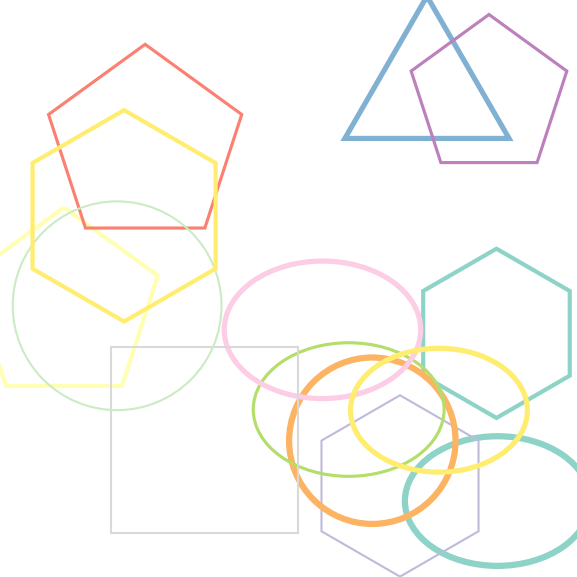[{"shape": "hexagon", "thickness": 2, "radius": 0.73, "center": [0.86, 0.422]}, {"shape": "oval", "thickness": 3, "radius": 0.8, "center": [0.862, 0.132]}, {"shape": "pentagon", "thickness": 2, "radius": 0.85, "center": [0.111, 0.469]}, {"shape": "hexagon", "thickness": 1, "radius": 0.78, "center": [0.693, 0.158]}, {"shape": "pentagon", "thickness": 1.5, "radius": 0.88, "center": [0.251, 0.747]}, {"shape": "triangle", "thickness": 2.5, "radius": 0.82, "center": [0.739, 0.841]}, {"shape": "circle", "thickness": 3, "radius": 0.72, "center": [0.645, 0.236]}, {"shape": "oval", "thickness": 1.5, "radius": 0.83, "center": [0.604, 0.29]}, {"shape": "oval", "thickness": 2.5, "radius": 0.85, "center": [0.558, 0.428]}, {"shape": "square", "thickness": 1, "radius": 0.81, "center": [0.354, 0.238]}, {"shape": "pentagon", "thickness": 1.5, "radius": 0.71, "center": [0.847, 0.832]}, {"shape": "circle", "thickness": 1, "radius": 0.9, "center": [0.203, 0.47]}, {"shape": "oval", "thickness": 2.5, "radius": 0.77, "center": [0.76, 0.289]}, {"shape": "hexagon", "thickness": 2, "radius": 0.92, "center": [0.215, 0.625]}]